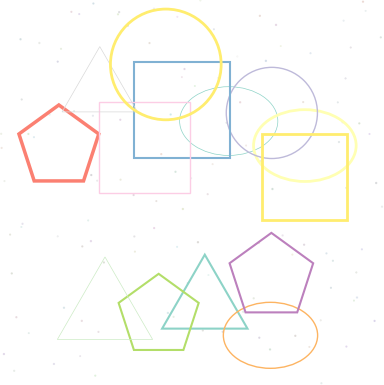[{"shape": "oval", "thickness": 0.5, "radius": 0.64, "center": [0.594, 0.686]}, {"shape": "triangle", "thickness": 1.5, "radius": 0.64, "center": [0.532, 0.21]}, {"shape": "oval", "thickness": 2, "radius": 0.67, "center": [0.792, 0.622]}, {"shape": "circle", "thickness": 1, "radius": 0.59, "center": [0.706, 0.707]}, {"shape": "pentagon", "thickness": 2.5, "radius": 0.55, "center": [0.153, 0.618]}, {"shape": "square", "thickness": 1.5, "radius": 0.62, "center": [0.473, 0.714]}, {"shape": "oval", "thickness": 1, "radius": 0.61, "center": [0.703, 0.129]}, {"shape": "pentagon", "thickness": 1.5, "radius": 0.55, "center": [0.412, 0.179]}, {"shape": "square", "thickness": 1, "radius": 0.59, "center": [0.375, 0.617]}, {"shape": "triangle", "thickness": 0.5, "radius": 0.57, "center": [0.259, 0.766]}, {"shape": "pentagon", "thickness": 1.5, "radius": 0.57, "center": [0.705, 0.281]}, {"shape": "triangle", "thickness": 0.5, "radius": 0.71, "center": [0.273, 0.19]}, {"shape": "square", "thickness": 2, "radius": 0.55, "center": [0.79, 0.54]}, {"shape": "circle", "thickness": 2, "radius": 0.72, "center": [0.431, 0.833]}]